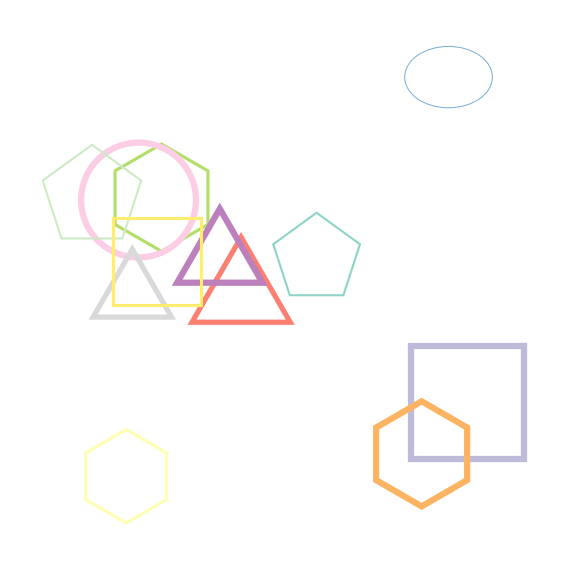[{"shape": "pentagon", "thickness": 1, "radius": 0.39, "center": [0.548, 0.552]}, {"shape": "hexagon", "thickness": 1.5, "radius": 0.4, "center": [0.219, 0.174]}, {"shape": "square", "thickness": 3, "radius": 0.49, "center": [0.81, 0.303]}, {"shape": "triangle", "thickness": 2.5, "radius": 0.49, "center": [0.418, 0.49]}, {"shape": "oval", "thickness": 0.5, "radius": 0.38, "center": [0.777, 0.866]}, {"shape": "hexagon", "thickness": 3, "radius": 0.45, "center": [0.73, 0.213]}, {"shape": "hexagon", "thickness": 1.5, "radius": 0.46, "center": [0.28, 0.657]}, {"shape": "circle", "thickness": 3, "radius": 0.5, "center": [0.24, 0.653]}, {"shape": "triangle", "thickness": 2.5, "radius": 0.39, "center": [0.229, 0.489]}, {"shape": "triangle", "thickness": 3, "radius": 0.43, "center": [0.381, 0.552]}, {"shape": "pentagon", "thickness": 1, "radius": 0.45, "center": [0.159, 0.659]}, {"shape": "square", "thickness": 1.5, "radius": 0.38, "center": [0.272, 0.547]}]